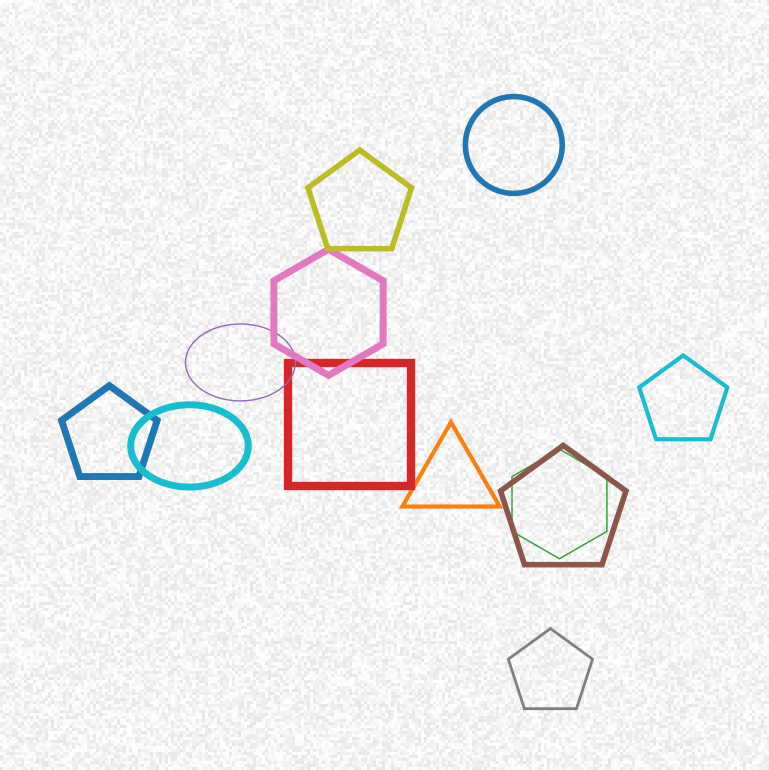[{"shape": "circle", "thickness": 2, "radius": 0.31, "center": [0.667, 0.812]}, {"shape": "pentagon", "thickness": 2.5, "radius": 0.33, "center": [0.142, 0.434]}, {"shape": "triangle", "thickness": 1.5, "radius": 0.37, "center": [0.586, 0.379]}, {"shape": "hexagon", "thickness": 0.5, "radius": 0.36, "center": [0.727, 0.346]}, {"shape": "square", "thickness": 3, "radius": 0.4, "center": [0.454, 0.448]}, {"shape": "oval", "thickness": 0.5, "radius": 0.36, "center": [0.312, 0.529]}, {"shape": "pentagon", "thickness": 2, "radius": 0.43, "center": [0.732, 0.336]}, {"shape": "hexagon", "thickness": 2.5, "radius": 0.41, "center": [0.427, 0.594]}, {"shape": "pentagon", "thickness": 1, "radius": 0.29, "center": [0.715, 0.126]}, {"shape": "pentagon", "thickness": 2, "radius": 0.35, "center": [0.467, 0.734]}, {"shape": "oval", "thickness": 2.5, "radius": 0.38, "center": [0.246, 0.421]}, {"shape": "pentagon", "thickness": 1.5, "radius": 0.3, "center": [0.887, 0.478]}]